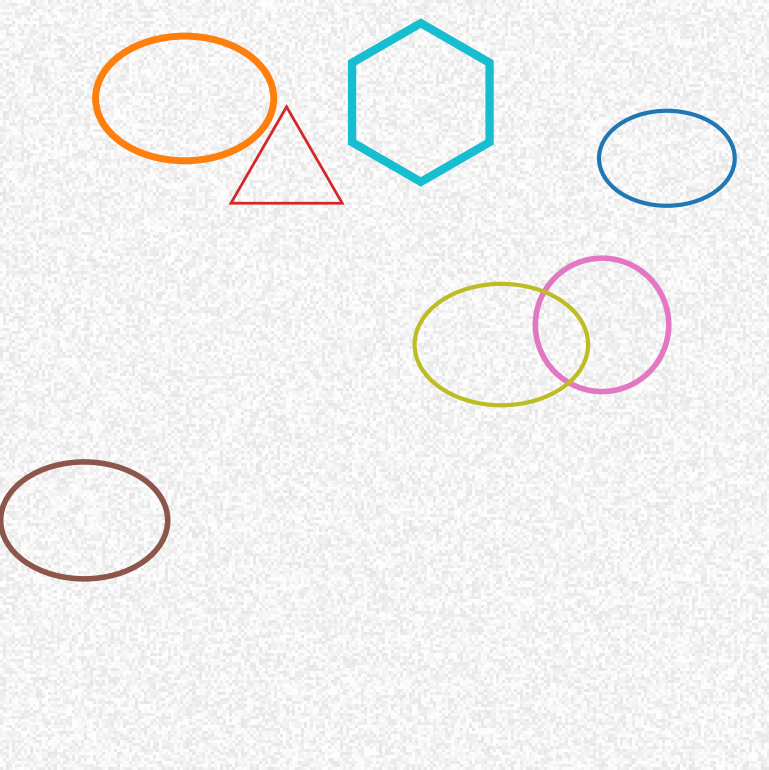[{"shape": "oval", "thickness": 1.5, "radius": 0.44, "center": [0.866, 0.794]}, {"shape": "oval", "thickness": 2.5, "radius": 0.58, "center": [0.24, 0.872]}, {"shape": "triangle", "thickness": 1, "radius": 0.42, "center": [0.372, 0.778]}, {"shape": "oval", "thickness": 2, "radius": 0.54, "center": [0.109, 0.324]}, {"shape": "circle", "thickness": 2, "radius": 0.43, "center": [0.782, 0.578]}, {"shape": "oval", "thickness": 1.5, "radius": 0.56, "center": [0.651, 0.553]}, {"shape": "hexagon", "thickness": 3, "radius": 0.52, "center": [0.547, 0.867]}]